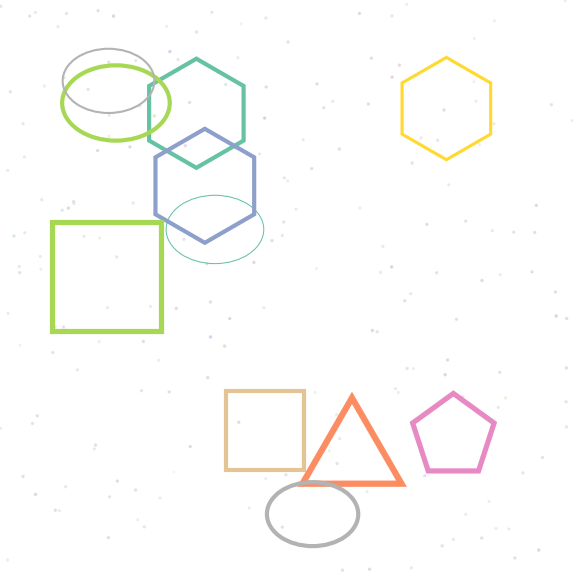[{"shape": "hexagon", "thickness": 2, "radius": 0.47, "center": [0.34, 0.803]}, {"shape": "oval", "thickness": 0.5, "radius": 0.42, "center": [0.372, 0.602]}, {"shape": "triangle", "thickness": 3, "radius": 0.5, "center": [0.609, 0.211]}, {"shape": "hexagon", "thickness": 2, "radius": 0.49, "center": [0.355, 0.677]}, {"shape": "pentagon", "thickness": 2.5, "radius": 0.37, "center": [0.785, 0.244]}, {"shape": "oval", "thickness": 2, "radius": 0.47, "center": [0.201, 0.821]}, {"shape": "square", "thickness": 2.5, "radius": 0.47, "center": [0.185, 0.52]}, {"shape": "hexagon", "thickness": 1.5, "radius": 0.44, "center": [0.773, 0.811]}, {"shape": "square", "thickness": 2, "radius": 0.34, "center": [0.459, 0.254]}, {"shape": "oval", "thickness": 2, "radius": 0.4, "center": [0.541, 0.109]}, {"shape": "oval", "thickness": 1, "radius": 0.4, "center": [0.188, 0.859]}]